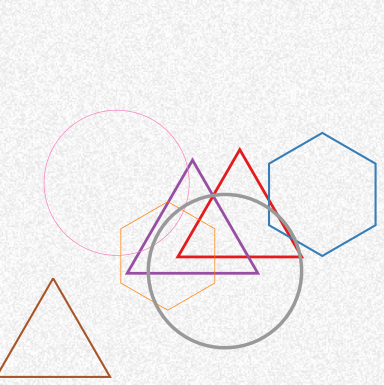[{"shape": "triangle", "thickness": 2, "radius": 0.93, "center": [0.623, 0.426]}, {"shape": "hexagon", "thickness": 1.5, "radius": 0.8, "center": [0.837, 0.495]}, {"shape": "triangle", "thickness": 2, "radius": 0.98, "center": [0.5, 0.388]}, {"shape": "hexagon", "thickness": 0.5, "radius": 0.7, "center": [0.436, 0.335]}, {"shape": "triangle", "thickness": 1.5, "radius": 0.85, "center": [0.138, 0.106]}, {"shape": "circle", "thickness": 0.5, "radius": 0.94, "center": [0.303, 0.525]}, {"shape": "circle", "thickness": 2.5, "radius": 1.0, "center": [0.584, 0.296]}]